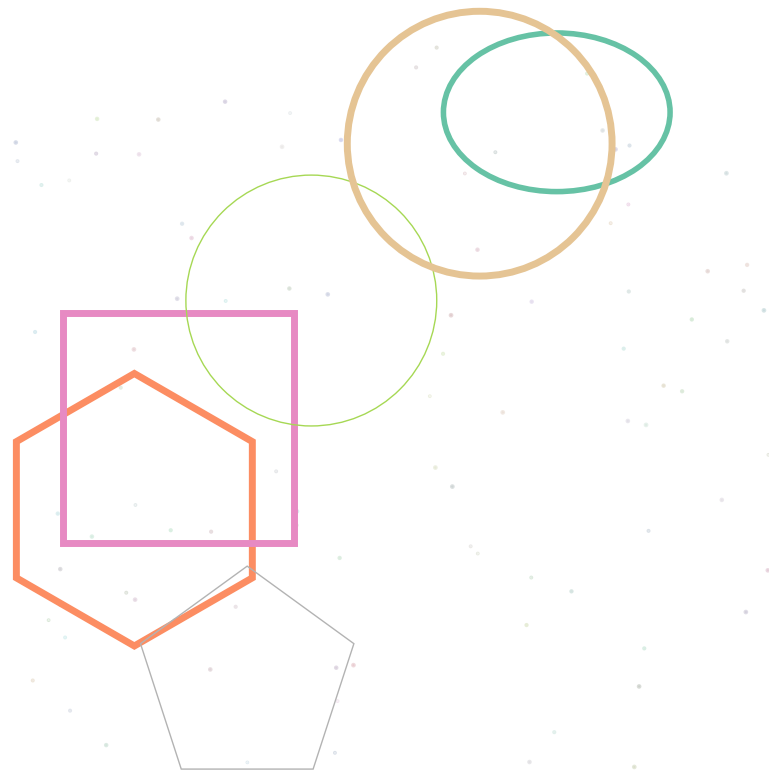[{"shape": "oval", "thickness": 2, "radius": 0.74, "center": [0.723, 0.854]}, {"shape": "hexagon", "thickness": 2.5, "radius": 0.88, "center": [0.174, 0.338]}, {"shape": "square", "thickness": 2.5, "radius": 0.75, "center": [0.232, 0.444]}, {"shape": "circle", "thickness": 0.5, "radius": 0.81, "center": [0.404, 0.61]}, {"shape": "circle", "thickness": 2.5, "radius": 0.86, "center": [0.623, 0.813]}, {"shape": "pentagon", "thickness": 0.5, "radius": 0.73, "center": [0.321, 0.119]}]